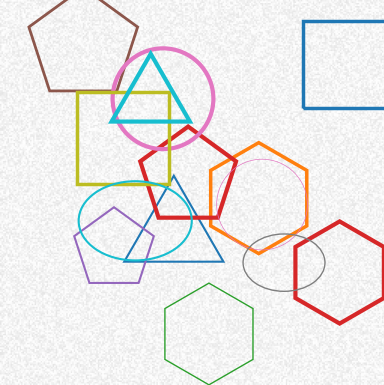[{"shape": "triangle", "thickness": 1.5, "radius": 0.74, "center": [0.451, 0.395]}, {"shape": "square", "thickness": 2.5, "radius": 0.56, "center": [0.9, 0.833]}, {"shape": "hexagon", "thickness": 2.5, "radius": 0.72, "center": [0.672, 0.485]}, {"shape": "hexagon", "thickness": 1, "radius": 0.66, "center": [0.543, 0.133]}, {"shape": "hexagon", "thickness": 3, "radius": 0.66, "center": [0.882, 0.292]}, {"shape": "pentagon", "thickness": 3, "radius": 0.65, "center": [0.489, 0.54]}, {"shape": "pentagon", "thickness": 1.5, "radius": 0.54, "center": [0.296, 0.353]}, {"shape": "pentagon", "thickness": 2, "radius": 0.74, "center": [0.216, 0.884]}, {"shape": "circle", "thickness": 3, "radius": 0.65, "center": [0.423, 0.744]}, {"shape": "circle", "thickness": 0.5, "radius": 0.59, "center": [0.681, 0.469]}, {"shape": "oval", "thickness": 1, "radius": 0.53, "center": [0.738, 0.318]}, {"shape": "square", "thickness": 2.5, "radius": 0.6, "center": [0.32, 0.642]}, {"shape": "triangle", "thickness": 3, "radius": 0.59, "center": [0.391, 0.743]}, {"shape": "oval", "thickness": 1.5, "radius": 0.73, "center": [0.351, 0.426]}]